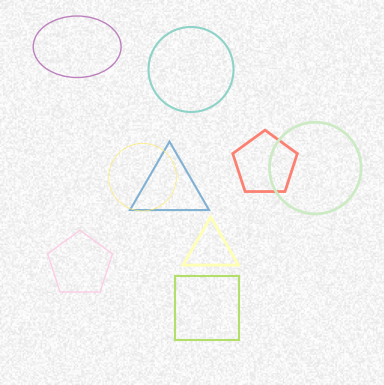[{"shape": "circle", "thickness": 1.5, "radius": 0.55, "center": [0.496, 0.82]}, {"shape": "triangle", "thickness": 2, "radius": 0.42, "center": [0.547, 0.353]}, {"shape": "pentagon", "thickness": 2, "radius": 0.44, "center": [0.688, 0.574]}, {"shape": "triangle", "thickness": 1.5, "radius": 0.59, "center": [0.44, 0.514]}, {"shape": "square", "thickness": 1.5, "radius": 0.42, "center": [0.538, 0.199]}, {"shape": "pentagon", "thickness": 1, "radius": 0.44, "center": [0.208, 0.313]}, {"shape": "oval", "thickness": 1, "radius": 0.57, "center": [0.2, 0.879]}, {"shape": "circle", "thickness": 2, "radius": 0.6, "center": [0.819, 0.563]}, {"shape": "circle", "thickness": 0.5, "radius": 0.44, "center": [0.37, 0.54]}]